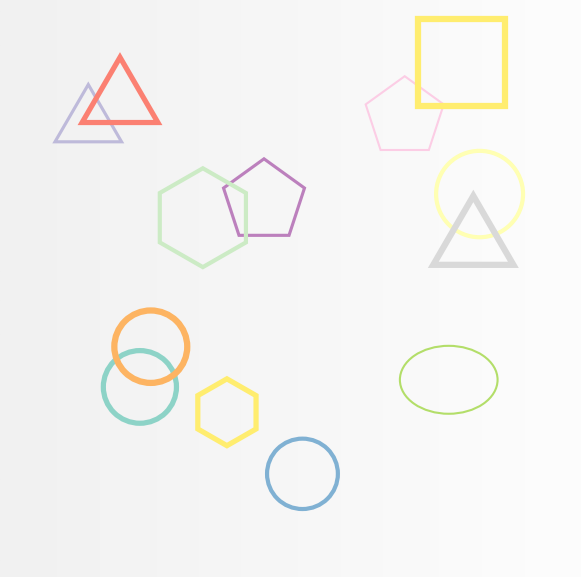[{"shape": "circle", "thickness": 2.5, "radius": 0.31, "center": [0.241, 0.329]}, {"shape": "circle", "thickness": 2, "radius": 0.37, "center": [0.825, 0.663]}, {"shape": "triangle", "thickness": 1.5, "radius": 0.33, "center": [0.152, 0.787]}, {"shape": "triangle", "thickness": 2.5, "radius": 0.38, "center": [0.206, 0.825]}, {"shape": "circle", "thickness": 2, "radius": 0.3, "center": [0.52, 0.179]}, {"shape": "circle", "thickness": 3, "radius": 0.31, "center": [0.259, 0.399]}, {"shape": "oval", "thickness": 1, "radius": 0.42, "center": [0.772, 0.341]}, {"shape": "pentagon", "thickness": 1, "radius": 0.35, "center": [0.696, 0.797]}, {"shape": "triangle", "thickness": 3, "radius": 0.4, "center": [0.814, 0.58]}, {"shape": "pentagon", "thickness": 1.5, "radius": 0.37, "center": [0.454, 0.651]}, {"shape": "hexagon", "thickness": 2, "radius": 0.43, "center": [0.349, 0.622]}, {"shape": "square", "thickness": 3, "radius": 0.38, "center": [0.794, 0.891]}, {"shape": "hexagon", "thickness": 2.5, "radius": 0.29, "center": [0.39, 0.285]}]